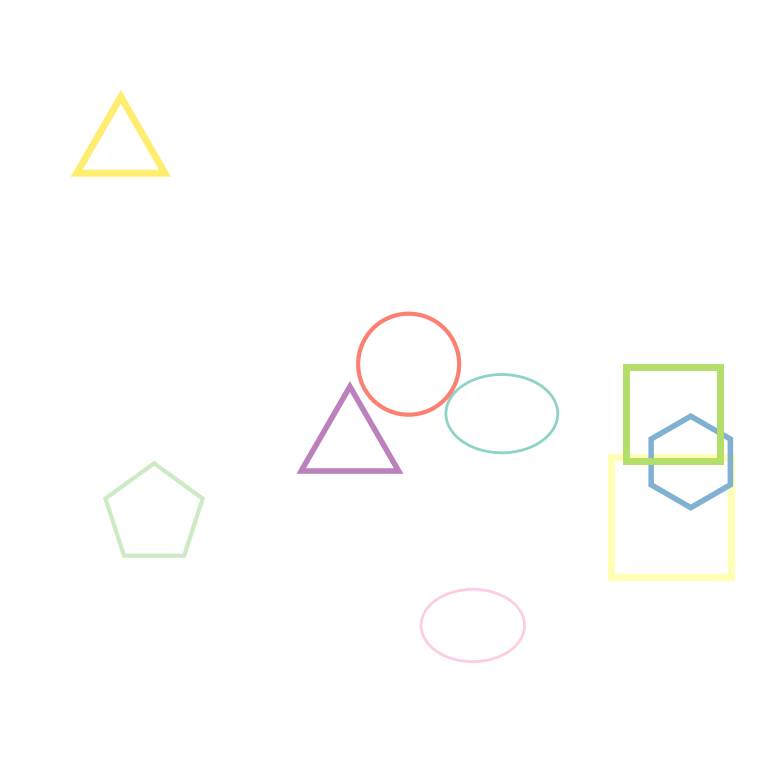[{"shape": "oval", "thickness": 1, "radius": 0.36, "center": [0.652, 0.463]}, {"shape": "square", "thickness": 2.5, "radius": 0.39, "center": [0.871, 0.328]}, {"shape": "circle", "thickness": 1.5, "radius": 0.33, "center": [0.531, 0.527]}, {"shape": "hexagon", "thickness": 2, "radius": 0.3, "center": [0.897, 0.4]}, {"shape": "square", "thickness": 2.5, "radius": 0.31, "center": [0.874, 0.462]}, {"shape": "oval", "thickness": 1, "radius": 0.34, "center": [0.614, 0.188]}, {"shape": "triangle", "thickness": 2, "radius": 0.37, "center": [0.454, 0.425]}, {"shape": "pentagon", "thickness": 1.5, "radius": 0.33, "center": [0.2, 0.332]}, {"shape": "triangle", "thickness": 2.5, "radius": 0.33, "center": [0.157, 0.808]}]